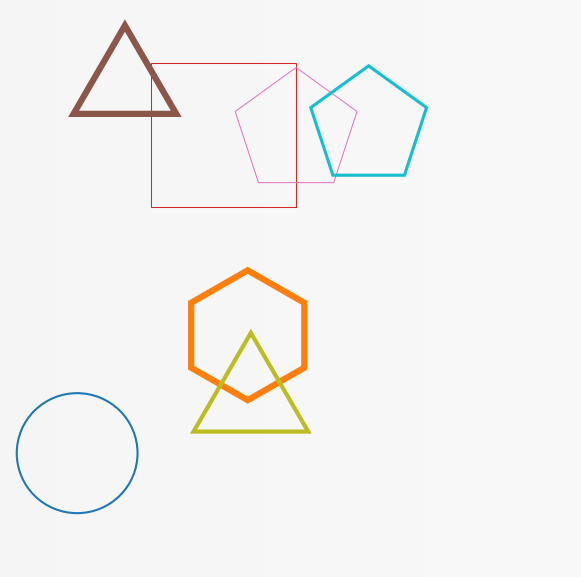[{"shape": "circle", "thickness": 1, "radius": 0.52, "center": [0.133, 0.214]}, {"shape": "hexagon", "thickness": 3, "radius": 0.56, "center": [0.426, 0.419]}, {"shape": "square", "thickness": 0.5, "radius": 0.62, "center": [0.384, 0.765]}, {"shape": "triangle", "thickness": 3, "radius": 0.51, "center": [0.215, 0.853]}, {"shape": "pentagon", "thickness": 0.5, "radius": 0.55, "center": [0.509, 0.772]}, {"shape": "triangle", "thickness": 2, "radius": 0.57, "center": [0.432, 0.309]}, {"shape": "pentagon", "thickness": 1.5, "radius": 0.52, "center": [0.634, 0.78]}]